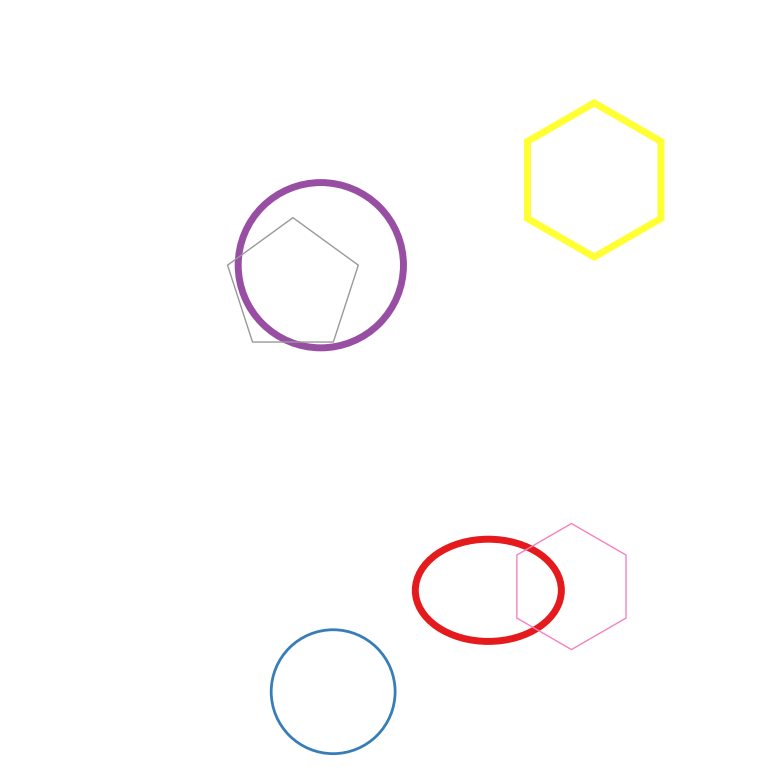[{"shape": "oval", "thickness": 2.5, "radius": 0.47, "center": [0.634, 0.233]}, {"shape": "circle", "thickness": 1, "radius": 0.4, "center": [0.433, 0.102]}, {"shape": "circle", "thickness": 2.5, "radius": 0.54, "center": [0.417, 0.656]}, {"shape": "hexagon", "thickness": 2.5, "radius": 0.5, "center": [0.772, 0.766]}, {"shape": "hexagon", "thickness": 0.5, "radius": 0.41, "center": [0.742, 0.238]}, {"shape": "pentagon", "thickness": 0.5, "radius": 0.45, "center": [0.38, 0.628]}]